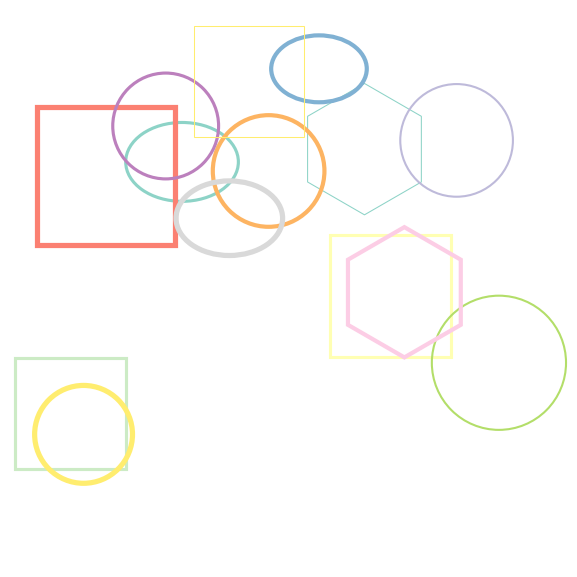[{"shape": "oval", "thickness": 1.5, "radius": 0.49, "center": [0.315, 0.719]}, {"shape": "hexagon", "thickness": 0.5, "radius": 0.57, "center": [0.631, 0.741]}, {"shape": "square", "thickness": 1.5, "radius": 0.53, "center": [0.676, 0.487]}, {"shape": "circle", "thickness": 1, "radius": 0.49, "center": [0.791, 0.756]}, {"shape": "square", "thickness": 2.5, "radius": 0.6, "center": [0.184, 0.695]}, {"shape": "oval", "thickness": 2, "radius": 0.41, "center": [0.552, 0.88]}, {"shape": "circle", "thickness": 2, "radius": 0.48, "center": [0.465, 0.703]}, {"shape": "circle", "thickness": 1, "radius": 0.58, "center": [0.864, 0.371]}, {"shape": "hexagon", "thickness": 2, "radius": 0.56, "center": [0.7, 0.493]}, {"shape": "oval", "thickness": 2.5, "radius": 0.46, "center": [0.397, 0.621]}, {"shape": "circle", "thickness": 1.5, "radius": 0.46, "center": [0.287, 0.781]}, {"shape": "square", "thickness": 1.5, "radius": 0.48, "center": [0.122, 0.283]}, {"shape": "square", "thickness": 0.5, "radius": 0.48, "center": [0.431, 0.858]}, {"shape": "circle", "thickness": 2.5, "radius": 0.42, "center": [0.145, 0.247]}]